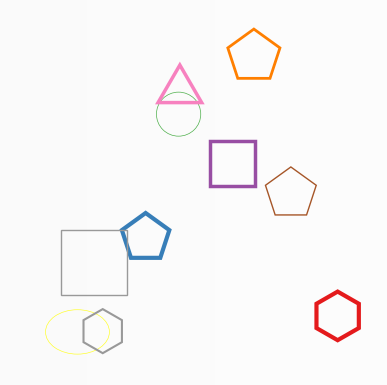[{"shape": "hexagon", "thickness": 3, "radius": 0.32, "center": [0.871, 0.179]}, {"shape": "pentagon", "thickness": 3, "radius": 0.32, "center": [0.376, 0.382]}, {"shape": "circle", "thickness": 0.5, "radius": 0.29, "center": [0.461, 0.704]}, {"shape": "square", "thickness": 2.5, "radius": 0.29, "center": [0.601, 0.575]}, {"shape": "pentagon", "thickness": 2, "radius": 0.35, "center": [0.655, 0.854]}, {"shape": "oval", "thickness": 0.5, "radius": 0.41, "center": [0.2, 0.138]}, {"shape": "pentagon", "thickness": 1, "radius": 0.34, "center": [0.751, 0.497]}, {"shape": "triangle", "thickness": 2.5, "radius": 0.32, "center": [0.464, 0.766]}, {"shape": "hexagon", "thickness": 1.5, "radius": 0.29, "center": [0.265, 0.14]}, {"shape": "square", "thickness": 1, "radius": 0.43, "center": [0.241, 0.318]}]